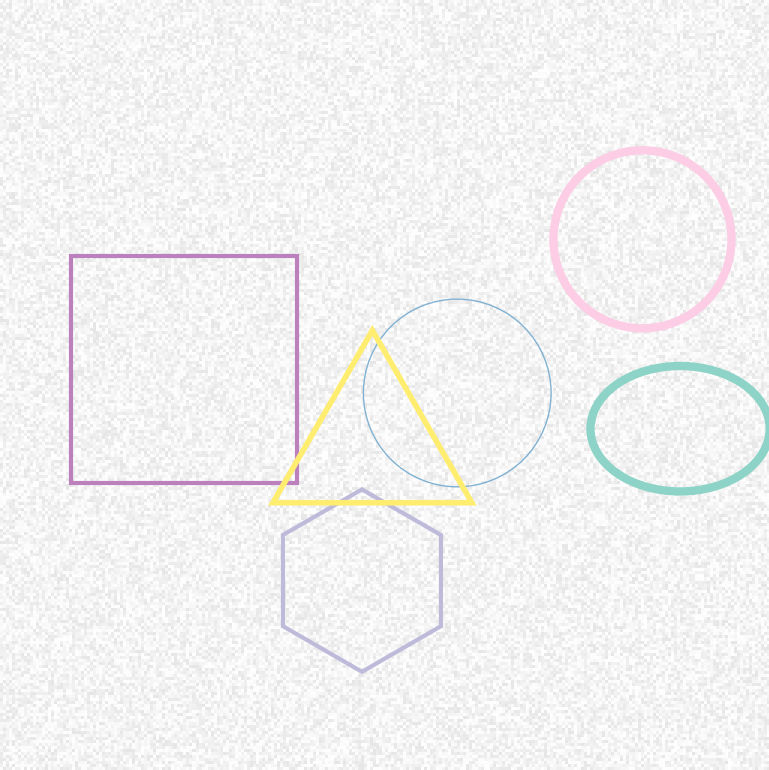[{"shape": "oval", "thickness": 3, "radius": 0.58, "center": [0.883, 0.443]}, {"shape": "hexagon", "thickness": 1.5, "radius": 0.59, "center": [0.47, 0.246]}, {"shape": "circle", "thickness": 0.5, "radius": 0.61, "center": [0.594, 0.49]}, {"shape": "circle", "thickness": 3, "radius": 0.58, "center": [0.834, 0.689]}, {"shape": "square", "thickness": 1.5, "radius": 0.74, "center": [0.239, 0.52]}, {"shape": "triangle", "thickness": 2, "radius": 0.75, "center": [0.484, 0.422]}]